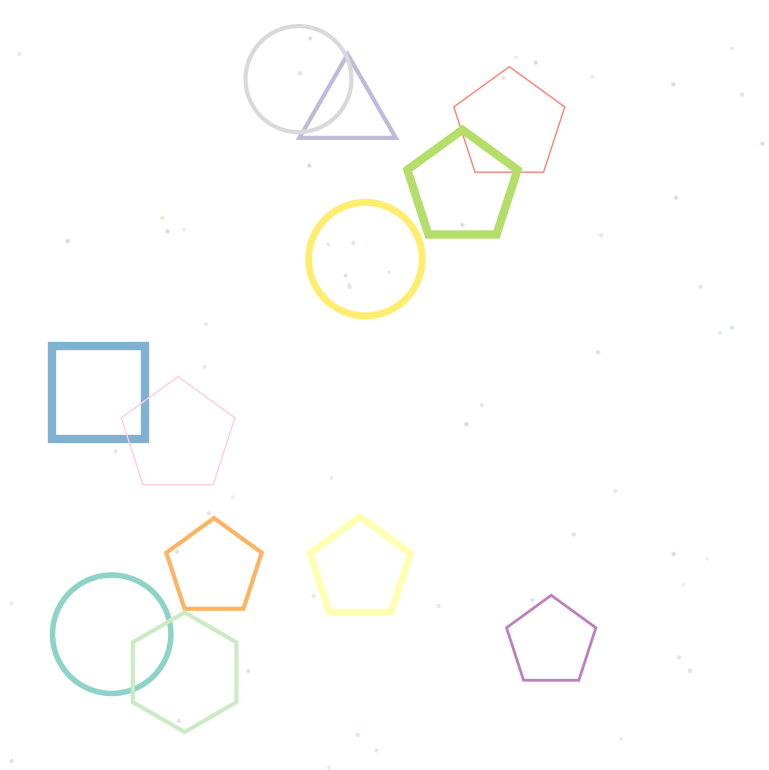[{"shape": "circle", "thickness": 2, "radius": 0.38, "center": [0.145, 0.176]}, {"shape": "pentagon", "thickness": 2.5, "radius": 0.34, "center": [0.468, 0.26]}, {"shape": "triangle", "thickness": 1.5, "radius": 0.36, "center": [0.451, 0.857]}, {"shape": "pentagon", "thickness": 0.5, "radius": 0.38, "center": [0.661, 0.838]}, {"shape": "square", "thickness": 3, "radius": 0.3, "center": [0.128, 0.49]}, {"shape": "pentagon", "thickness": 1.5, "radius": 0.33, "center": [0.278, 0.262]}, {"shape": "pentagon", "thickness": 3, "radius": 0.38, "center": [0.601, 0.756]}, {"shape": "pentagon", "thickness": 0.5, "radius": 0.39, "center": [0.231, 0.433]}, {"shape": "circle", "thickness": 1.5, "radius": 0.34, "center": [0.388, 0.897]}, {"shape": "pentagon", "thickness": 1, "radius": 0.31, "center": [0.716, 0.166]}, {"shape": "hexagon", "thickness": 1.5, "radius": 0.39, "center": [0.24, 0.127]}, {"shape": "circle", "thickness": 2.5, "radius": 0.37, "center": [0.475, 0.664]}]